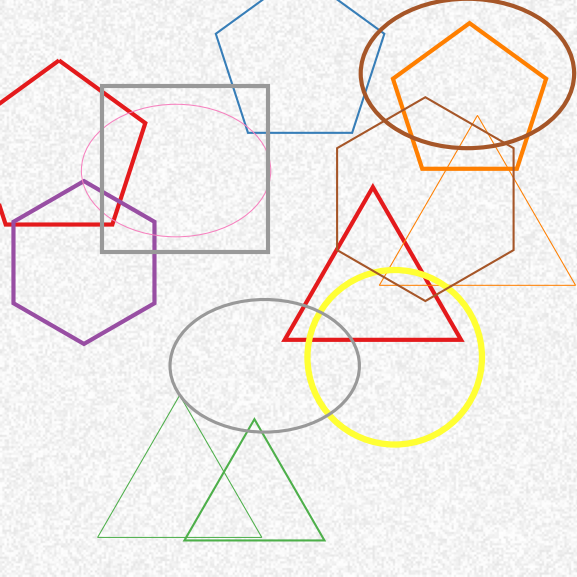[{"shape": "pentagon", "thickness": 2, "radius": 0.79, "center": [0.102, 0.737]}, {"shape": "triangle", "thickness": 2, "radius": 0.88, "center": [0.646, 0.499]}, {"shape": "pentagon", "thickness": 1, "radius": 0.77, "center": [0.52, 0.893]}, {"shape": "triangle", "thickness": 1, "radius": 0.7, "center": [0.441, 0.133]}, {"shape": "triangle", "thickness": 0.5, "radius": 0.82, "center": [0.311, 0.151]}, {"shape": "hexagon", "thickness": 2, "radius": 0.7, "center": [0.145, 0.545]}, {"shape": "triangle", "thickness": 0.5, "radius": 0.98, "center": [0.827, 0.603]}, {"shape": "pentagon", "thickness": 2, "radius": 0.7, "center": [0.813, 0.82]}, {"shape": "circle", "thickness": 3, "radius": 0.76, "center": [0.683, 0.38]}, {"shape": "hexagon", "thickness": 1, "radius": 0.88, "center": [0.737, 0.654]}, {"shape": "oval", "thickness": 2, "radius": 0.92, "center": [0.809, 0.872]}, {"shape": "oval", "thickness": 0.5, "radius": 0.82, "center": [0.305, 0.704]}, {"shape": "oval", "thickness": 1.5, "radius": 0.82, "center": [0.458, 0.366]}, {"shape": "square", "thickness": 2, "radius": 0.72, "center": [0.32, 0.706]}]